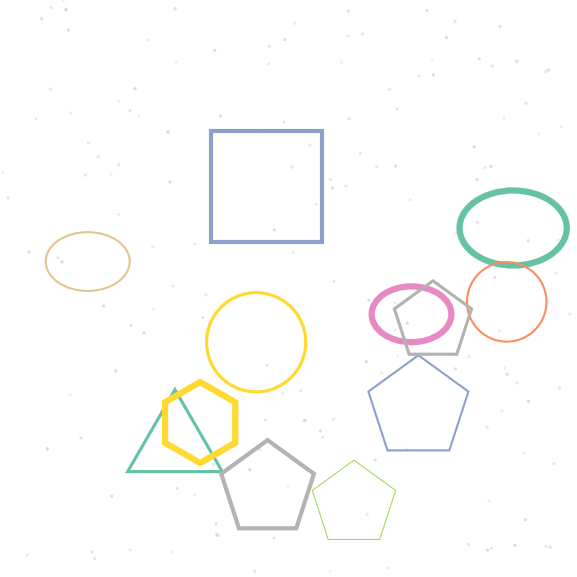[{"shape": "triangle", "thickness": 1.5, "radius": 0.47, "center": [0.303, 0.23]}, {"shape": "oval", "thickness": 3, "radius": 0.46, "center": [0.889, 0.604]}, {"shape": "circle", "thickness": 1, "radius": 0.34, "center": [0.877, 0.476]}, {"shape": "square", "thickness": 2, "radius": 0.48, "center": [0.462, 0.676]}, {"shape": "pentagon", "thickness": 1, "radius": 0.46, "center": [0.725, 0.293]}, {"shape": "oval", "thickness": 3, "radius": 0.35, "center": [0.713, 0.455]}, {"shape": "pentagon", "thickness": 0.5, "radius": 0.38, "center": [0.613, 0.126]}, {"shape": "hexagon", "thickness": 3, "radius": 0.35, "center": [0.347, 0.267]}, {"shape": "circle", "thickness": 1.5, "radius": 0.43, "center": [0.444, 0.407]}, {"shape": "oval", "thickness": 1, "radius": 0.36, "center": [0.152, 0.546]}, {"shape": "pentagon", "thickness": 2, "radius": 0.42, "center": [0.463, 0.153]}, {"shape": "pentagon", "thickness": 1.5, "radius": 0.35, "center": [0.75, 0.443]}]